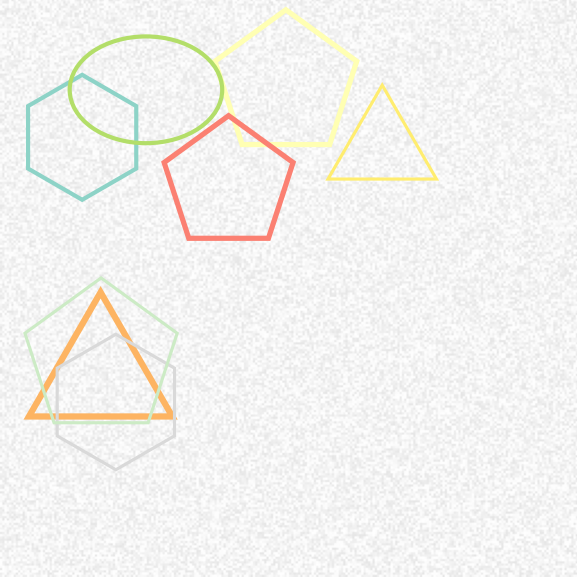[{"shape": "hexagon", "thickness": 2, "radius": 0.54, "center": [0.142, 0.761]}, {"shape": "pentagon", "thickness": 2.5, "radius": 0.64, "center": [0.495, 0.853]}, {"shape": "pentagon", "thickness": 2.5, "radius": 0.59, "center": [0.396, 0.681]}, {"shape": "triangle", "thickness": 3, "radius": 0.72, "center": [0.174, 0.35]}, {"shape": "oval", "thickness": 2, "radius": 0.66, "center": [0.253, 0.844]}, {"shape": "hexagon", "thickness": 1.5, "radius": 0.59, "center": [0.201, 0.303]}, {"shape": "pentagon", "thickness": 1.5, "radius": 0.69, "center": [0.175, 0.379]}, {"shape": "triangle", "thickness": 1.5, "radius": 0.54, "center": [0.662, 0.743]}]